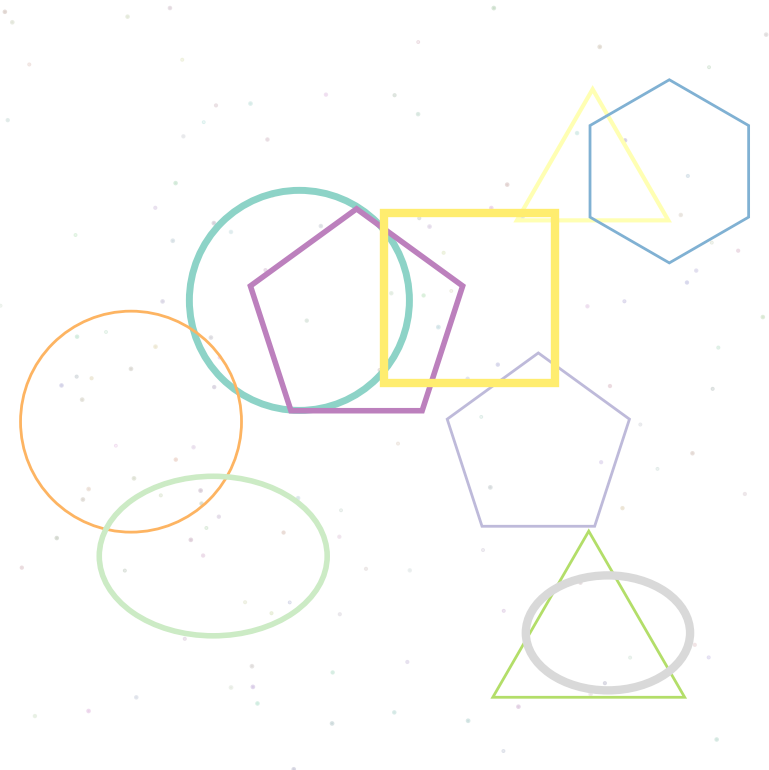[{"shape": "circle", "thickness": 2.5, "radius": 0.71, "center": [0.389, 0.61]}, {"shape": "triangle", "thickness": 1.5, "radius": 0.57, "center": [0.77, 0.771]}, {"shape": "pentagon", "thickness": 1, "radius": 0.62, "center": [0.699, 0.417]}, {"shape": "hexagon", "thickness": 1, "radius": 0.59, "center": [0.869, 0.777]}, {"shape": "circle", "thickness": 1, "radius": 0.72, "center": [0.17, 0.452]}, {"shape": "triangle", "thickness": 1, "radius": 0.72, "center": [0.765, 0.166]}, {"shape": "oval", "thickness": 3, "radius": 0.53, "center": [0.79, 0.178]}, {"shape": "pentagon", "thickness": 2, "radius": 0.72, "center": [0.463, 0.584]}, {"shape": "oval", "thickness": 2, "radius": 0.74, "center": [0.277, 0.278]}, {"shape": "square", "thickness": 3, "radius": 0.55, "center": [0.61, 0.613]}]